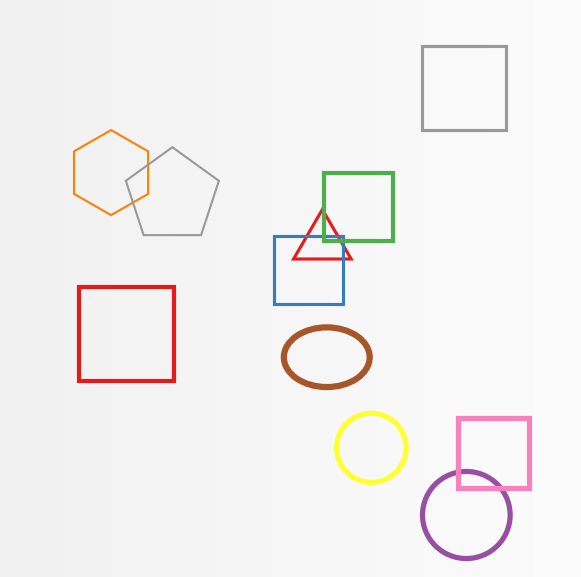[{"shape": "triangle", "thickness": 1.5, "radius": 0.29, "center": [0.555, 0.579]}, {"shape": "square", "thickness": 2, "radius": 0.41, "center": [0.218, 0.421]}, {"shape": "square", "thickness": 1.5, "radius": 0.3, "center": [0.531, 0.531]}, {"shape": "square", "thickness": 2, "radius": 0.29, "center": [0.617, 0.641]}, {"shape": "circle", "thickness": 2.5, "radius": 0.38, "center": [0.802, 0.107]}, {"shape": "hexagon", "thickness": 1, "radius": 0.37, "center": [0.191, 0.7]}, {"shape": "circle", "thickness": 2.5, "radius": 0.3, "center": [0.639, 0.224]}, {"shape": "oval", "thickness": 3, "radius": 0.37, "center": [0.562, 0.381]}, {"shape": "square", "thickness": 2.5, "radius": 0.31, "center": [0.85, 0.215]}, {"shape": "square", "thickness": 1.5, "radius": 0.36, "center": [0.799, 0.846]}, {"shape": "pentagon", "thickness": 1, "radius": 0.42, "center": [0.297, 0.66]}]